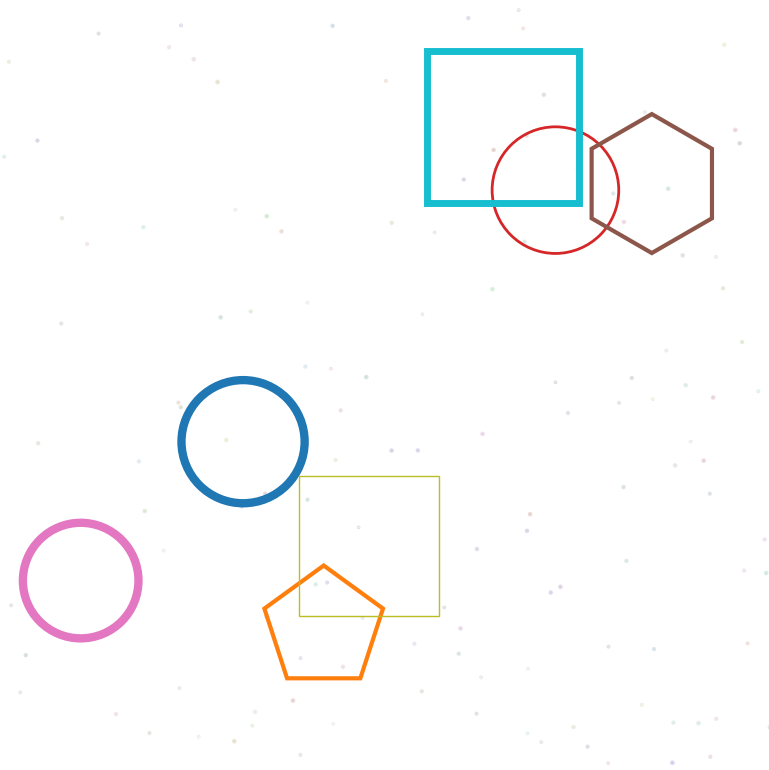[{"shape": "circle", "thickness": 3, "radius": 0.4, "center": [0.316, 0.426]}, {"shape": "pentagon", "thickness": 1.5, "radius": 0.4, "center": [0.42, 0.185]}, {"shape": "circle", "thickness": 1, "radius": 0.41, "center": [0.721, 0.753]}, {"shape": "hexagon", "thickness": 1.5, "radius": 0.45, "center": [0.846, 0.762]}, {"shape": "circle", "thickness": 3, "radius": 0.38, "center": [0.105, 0.246]}, {"shape": "square", "thickness": 0.5, "radius": 0.45, "center": [0.48, 0.291]}, {"shape": "square", "thickness": 2.5, "radius": 0.49, "center": [0.653, 0.835]}]